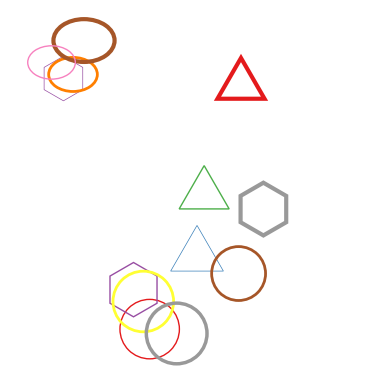[{"shape": "circle", "thickness": 1, "radius": 0.39, "center": [0.389, 0.145]}, {"shape": "triangle", "thickness": 3, "radius": 0.35, "center": [0.626, 0.779]}, {"shape": "triangle", "thickness": 0.5, "radius": 0.4, "center": [0.512, 0.335]}, {"shape": "triangle", "thickness": 1, "radius": 0.37, "center": [0.53, 0.495]}, {"shape": "hexagon", "thickness": 1, "radius": 0.35, "center": [0.347, 0.248]}, {"shape": "hexagon", "thickness": 0.5, "radius": 0.29, "center": [0.165, 0.796]}, {"shape": "oval", "thickness": 2, "radius": 0.32, "center": [0.19, 0.807]}, {"shape": "circle", "thickness": 2, "radius": 0.39, "center": [0.372, 0.217]}, {"shape": "oval", "thickness": 3, "radius": 0.4, "center": [0.218, 0.895]}, {"shape": "circle", "thickness": 2, "radius": 0.35, "center": [0.62, 0.29]}, {"shape": "oval", "thickness": 1, "radius": 0.31, "center": [0.134, 0.838]}, {"shape": "hexagon", "thickness": 3, "radius": 0.34, "center": [0.684, 0.457]}, {"shape": "circle", "thickness": 2.5, "radius": 0.39, "center": [0.459, 0.134]}]